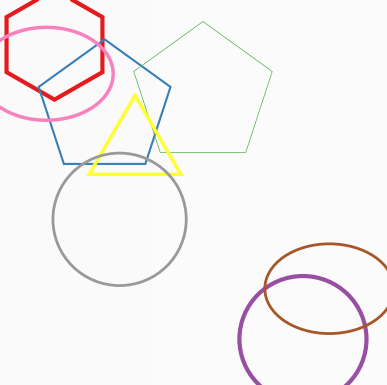[{"shape": "hexagon", "thickness": 3, "radius": 0.71, "center": [0.141, 0.884]}, {"shape": "pentagon", "thickness": 1.5, "radius": 0.89, "center": [0.27, 0.719]}, {"shape": "pentagon", "thickness": 0.5, "radius": 0.94, "center": [0.524, 0.756]}, {"shape": "circle", "thickness": 3, "radius": 0.82, "center": [0.782, 0.119]}, {"shape": "triangle", "thickness": 2.5, "radius": 0.68, "center": [0.348, 0.615]}, {"shape": "oval", "thickness": 2, "radius": 0.83, "center": [0.85, 0.25]}, {"shape": "oval", "thickness": 2.5, "radius": 0.86, "center": [0.12, 0.808]}, {"shape": "circle", "thickness": 2, "radius": 0.86, "center": [0.309, 0.43]}]